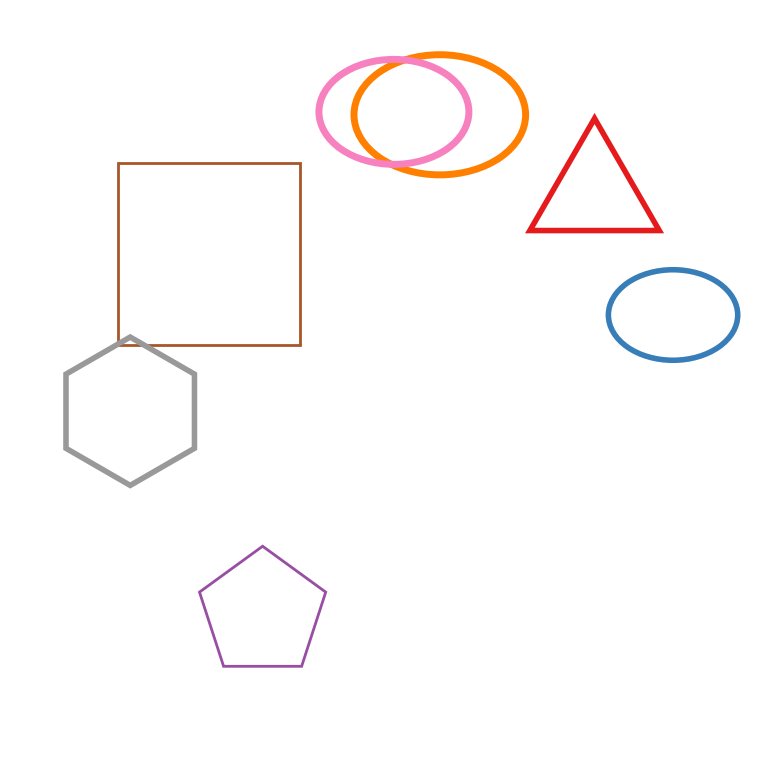[{"shape": "triangle", "thickness": 2, "radius": 0.49, "center": [0.772, 0.749]}, {"shape": "oval", "thickness": 2, "radius": 0.42, "center": [0.874, 0.591]}, {"shape": "pentagon", "thickness": 1, "radius": 0.43, "center": [0.341, 0.204]}, {"shape": "oval", "thickness": 2.5, "radius": 0.56, "center": [0.571, 0.851]}, {"shape": "square", "thickness": 1, "radius": 0.59, "center": [0.272, 0.67]}, {"shape": "oval", "thickness": 2.5, "radius": 0.49, "center": [0.512, 0.855]}, {"shape": "hexagon", "thickness": 2, "radius": 0.48, "center": [0.169, 0.466]}]